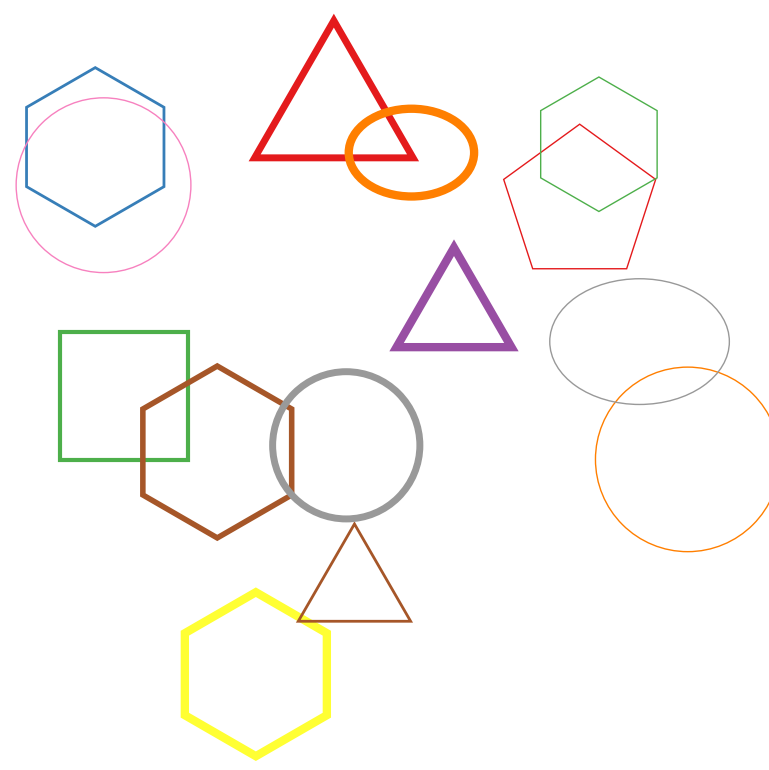[{"shape": "triangle", "thickness": 2.5, "radius": 0.59, "center": [0.434, 0.854]}, {"shape": "pentagon", "thickness": 0.5, "radius": 0.52, "center": [0.753, 0.735]}, {"shape": "hexagon", "thickness": 1, "radius": 0.52, "center": [0.124, 0.809]}, {"shape": "hexagon", "thickness": 0.5, "radius": 0.44, "center": [0.778, 0.813]}, {"shape": "square", "thickness": 1.5, "radius": 0.42, "center": [0.161, 0.486]}, {"shape": "triangle", "thickness": 3, "radius": 0.43, "center": [0.59, 0.592]}, {"shape": "circle", "thickness": 0.5, "radius": 0.6, "center": [0.893, 0.403]}, {"shape": "oval", "thickness": 3, "radius": 0.41, "center": [0.534, 0.802]}, {"shape": "hexagon", "thickness": 3, "radius": 0.53, "center": [0.332, 0.124]}, {"shape": "triangle", "thickness": 1, "radius": 0.42, "center": [0.46, 0.235]}, {"shape": "hexagon", "thickness": 2, "radius": 0.56, "center": [0.282, 0.413]}, {"shape": "circle", "thickness": 0.5, "radius": 0.57, "center": [0.134, 0.759]}, {"shape": "oval", "thickness": 0.5, "radius": 0.58, "center": [0.831, 0.556]}, {"shape": "circle", "thickness": 2.5, "radius": 0.48, "center": [0.45, 0.422]}]